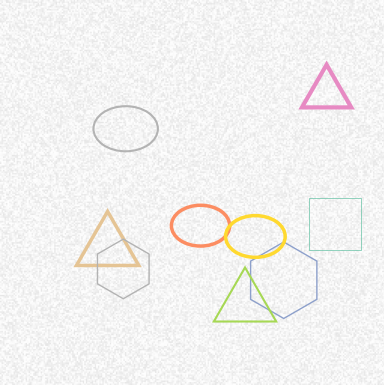[{"shape": "square", "thickness": 0.5, "radius": 0.34, "center": [0.871, 0.419]}, {"shape": "oval", "thickness": 2.5, "radius": 0.38, "center": [0.521, 0.414]}, {"shape": "hexagon", "thickness": 1, "radius": 0.5, "center": [0.737, 0.272]}, {"shape": "triangle", "thickness": 3, "radius": 0.37, "center": [0.848, 0.758]}, {"shape": "triangle", "thickness": 1.5, "radius": 0.47, "center": [0.636, 0.212]}, {"shape": "oval", "thickness": 2.5, "radius": 0.39, "center": [0.663, 0.386]}, {"shape": "triangle", "thickness": 2.5, "radius": 0.47, "center": [0.279, 0.357]}, {"shape": "hexagon", "thickness": 1, "radius": 0.39, "center": [0.32, 0.301]}, {"shape": "oval", "thickness": 1.5, "radius": 0.42, "center": [0.326, 0.666]}]